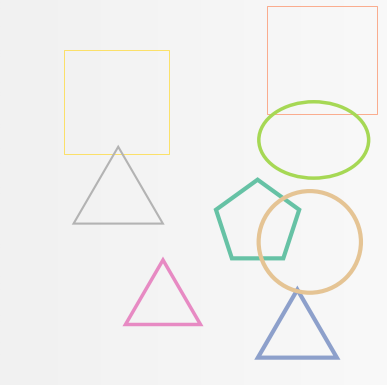[{"shape": "pentagon", "thickness": 3, "radius": 0.56, "center": [0.665, 0.42]}, {"shape": "square", "thickness": 0.5, "radius": 0.71, "center": [0.831, 0.844]}, {"shape": "triangle", "thickness": 3, "radius": 0.59, "center": [0.767, 0.13]}, {"shape": "triangle", "thickness": 2.5, "radius": 0.56, "center": [0.421, 0.213]}, {"shape": "oval", "thickness": 2.5, "radius": 0.71, "center": [0.81, 0.637]}, {"shape": "square", "thickness": 0.5, "radius": 0.68, "center": [0.3, 0.734]}, {"shape": "circle", "thickness": 3, "radius": 0.66, "center": [0.799, 0.372]}, {"shape": "triangle", "thickness": 1.5, "radius": 0.67, "center": [0.305, 0.486]}]